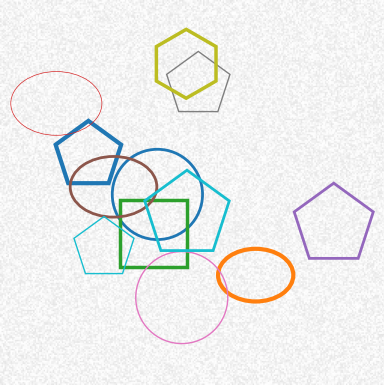[{"shape": "circle", "thickness": 2, "radius": 0.59, "center": [0.409, 0.495]}, {"shape": "pentagon", "thickness": 3, "radius": 0.45, "center": [0.23, 0.597]}, {"shape": "oval", "thickness": 3, "radius": 0.49, "center": [0.664, 0.285]}, {"shape": "square", "thickness": 2.5, "radius": 0.43, "center": [0.398, 0.394]}, {"shape": "oval", "thickness": 0.5, "radius": 0.59, "center": [0.146, 0.731]}, {"shape": "pentagon", "thickness": 2, "radius": 0.54, "center": [0.867, 0.416]}, {"shape": "oval", "thickness": 2, "radius": 0.56, "center": [0.295, 0.515]}, {"shape": "circle", "thickness": 1, "radius": 0.6, "center": [0.472, 0.227]}, {"shape": "pentagon", "thickness": 1, "radius": 0.43, "center": [0.515, 0.78]}, {"shape": "hexagon", "thickness": 2.5, "radius": 0.45, "center": [0.484, 0.834]}, {"shape": "pentagon", "thickness": 2, "radius": 0.58, "center": [0.486, 0.443]}, {"shape": "pentagon", "thickness": 1, "radius": 0.41, "center": [0.27, 0.356]}]